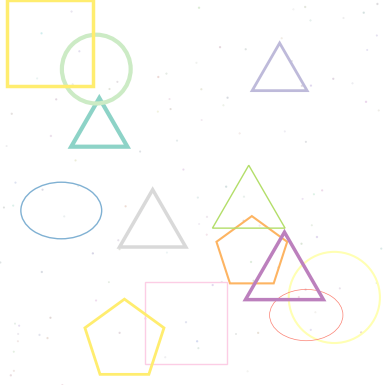[{"shape": "triangle", "thickness": 3, "radius": 0.42, "center": [0.258, 0.661]}, {"shape": "circle", "thickness": 1.5, "radius": 0.59, "center": [0.868, 0.227]}, {"shape": "triangle", "thickness": 2, "radius": 0.41, "center": [0.726, 0.806]}, {"shape": "oval", "thickness": 0.5, "radius": 0.48, "center": [0.795, 0.182]}, {"shape": "oval", "thickness": 1, "radius": 0.52, "center": [0.159, 0.453]}, {"shape": "pentagon", "thickness": 1.5, "radius": 0.48, "center": [0.654, 0.342]}, {"shape": "triangle", "thickness": 1, "radius": 0.54, "center": [0.646, 0.462]}, {"shape": "square", "thickness": 1, "radius": 0.54, "center": [0.483, 0.161]}, {"shape": "triangle", "thickness": 2.5, "radius": 0.5, "center": [0.397, 0.408]}, {"shape": "triangle", "thickness": 2.5, "radius": 0.58, "center": [0.739, 0.28]}, {"shape": "circle", "thickness": 3, "radius": 0.45, "center": [0.25, 0.821]}, {"shape": "square", "thickness": 2.5, "radius": 0.56, "center": [0.13, 0.889]}, {"shape": "pentagon", "thickness": 2, "radius": 0.54, "center": [0.323, 0.115]}]